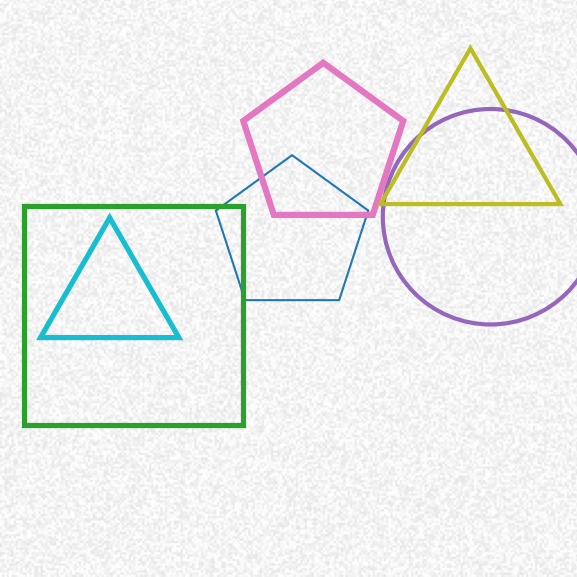[{"shape": "pentagon", "thickness": 1, "radius": 0.69, "center": [0.506, 0.592]}, {"shape": "square", "thickness": 2.5, "radius": 0.95, "center": [0.23, 0.453]}, {"shape": "circle", "thickness": 2, "radius": 0.93, "center": [0.849, 0.624]}, {"shape": "pentagon", "thickness": 3, "radius": 0.73, "center": [0.56, 0.745]}, {"shape": "triangle", "thickness": 2, "radius": 0.9, "center": [0.815, 0.736]}, {"shape": "triangle", "thickness": 2.5, "radius": 0.69, "center": [0.19, 0.484]}]